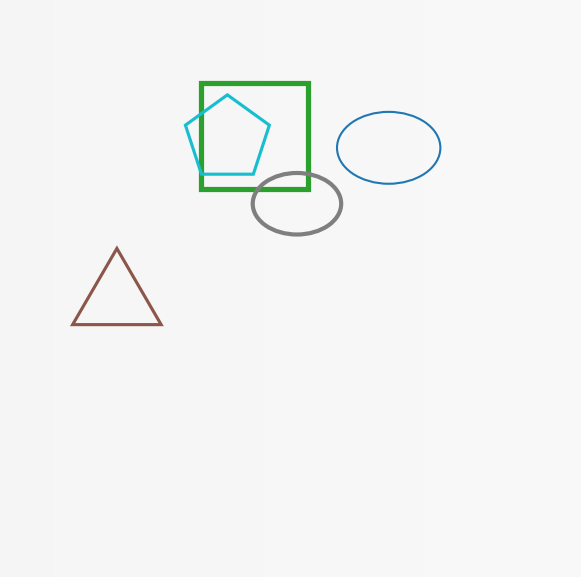[{"shape": "oval", "thickness": 1, "radius": 0.44, "center": [0.669, 0.743]}, {"shape": "square", "thickness": 2.5, "radius": 0.46, "center": [0.438, 0.763]}, {"shape": "triangle", "thickness": 1.5, "radius": 0.44, "center": [0.201, 0.481]}, {"shape": "oval", "thickness": 2, "radius": 0.38, "center": [0.511, 0.646]}, {"shape": "pentagon", "thickness": 1.5, "radius": 0.38, "center": [0.391, 0.759]}]